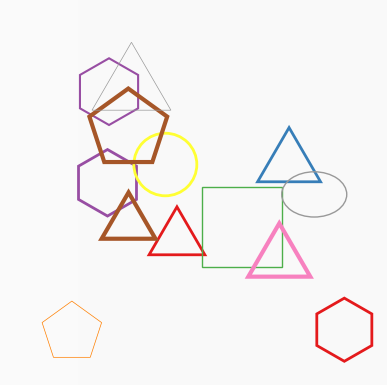[{"shape": "triangle", "thickness": 2, "radius": 0.42, "center": [0.457, 0.38]}, {"shape": "hexagon", "thickness": 2, "radius": 0.41, "center": [0.889, 0.144]}, {"shape": "triangle", "thickness": 2, "radius": 0.47, "center": [0.746, 0.575]}, {"shape": "square", "thickness": 1, "radius": 0.52, "center": [0.625, 0.409]}, {"shape": "hexagon", "thickness": 2, "radius": 0.43, "center": [0.277, 0.525]}, {"shape": "hexagon", "thickness": 1.5, "radius": 0.43, "center": [0.281, 0.762]}, {"shape": "pentagon", "thickness": 0.5, "radius": 0.4, "center": [0.185, 0.137]}, {"shape": "circle", "thickness": 2, "radius": 0.41, "center": [0.427, 0.573]}, {"shape": "pentagon", "thickness": 3, "radius": 0.53, "center": [0.331, 0.664]}, {"shape": "triangle", "thickness": 3, "radius": 0.4, "center": [0.332, 0.42]}, {"shape": "triangle", "thickness": 3, "radius": 0.46, "center": [0.721, 0.328]}, {"shape": "oval", "thickness": 1, "radius": 0.42, "center": [0.811, 0.495]}, {"shape": "triangle", "thickness": 0.5, "radius": 0.59, "center": [0.339, 0.773]}]